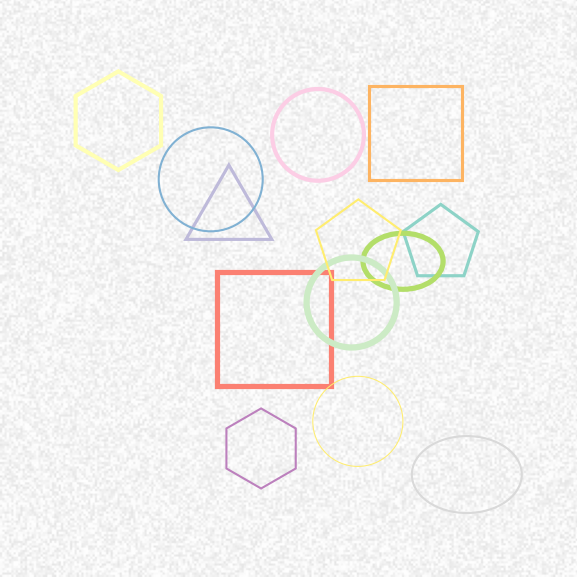[{"shape": "pentagon", "thickness": 1.5, "radius": 0.34, "center": [0.763, 0.577]}, {"shape": "hexagon", "thickness": 2, "radius": 0.43, "center": [0.205, 0.79]}, {"shape": "triangle", "thickness": 1.5, "radius": 0.43, "center": [0.396, 0.628]}, {"shape": "square", "thickness": 2.5, "radius": 0.49, "center": [0.474, 0.429]}, {"shape": "circle", "thickness": 1, "radius": 0.45, "center": [0.365, 0.689]}, {"shape": "square", "thickness": 1.5, "radius": 0.41, "center": [0.719, 0.769]}, {"shape": "oval", "thickness": 2.5, "radius": 0.35, "center": [0.698, 0.547]}, {"shape": "circle", "thickness": 2, "radius": 0.4, "center": [0.551, 0.766]}, {"shape": "oval", "thickness": 1, "radius": 0.48, "center": [0.808, 0.177]}, {"shape": "hexagon", "thickness": 1, "radius": 0.35, "center": [0.452, 0.223]}, {"shape": "circle", "thickness": 3, "radius": 0.39, "center": [0.609, 0.475]}, {"shape": "circle", "thickness": 0.5, "radius": 0.39, "center": [0.62, 0.269]}, {"shape": "pentagon", "thickness": 1, "radius": 0.39, "center": [0.62, 0.577]}]